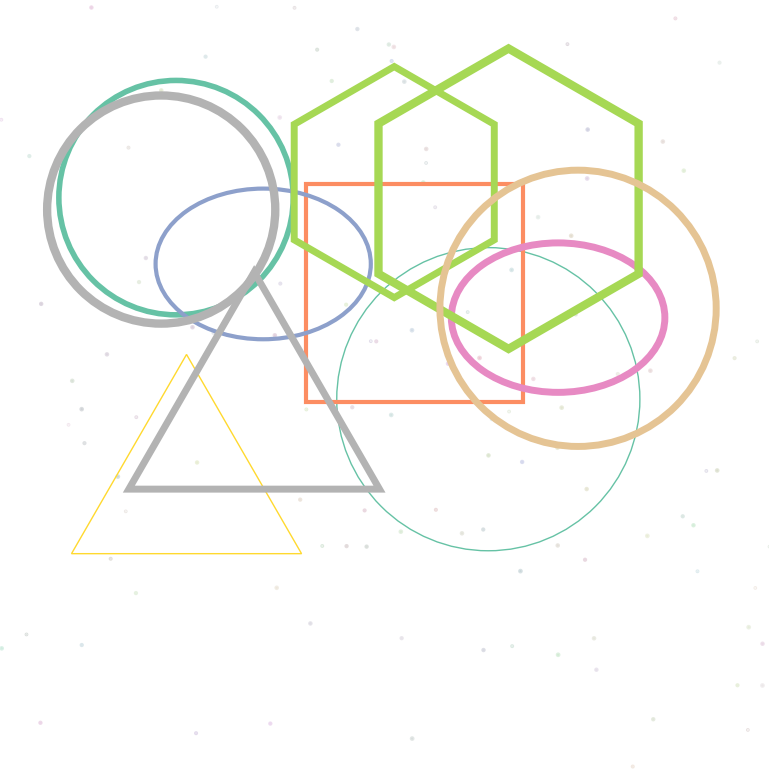[{"shape": "circle", "thickness": 0.5, "radius": 0.98, "center": [0.634, 0.482]}, {"shape": "circle", "thickness": 2, "radius": 0.76, "center": [0.229, 0.743]}, {"shape": "square", "thickness": 1.5, "radius": 0.71, "center": [0.538, 0.62]}, {"shape": "oval", "thickness": 1.5, "radius": 0.7, "center": [0.342, 0.657]}, {"shape": "oval", "thickness": 2.5, "radius": 0.69, "center": [0.725, 0.587]}, {"shape": "hexagon", "thickness": 2.5, "radius": 0.75, "center": [0.512, 0.764]}, {"shape": "hexagon", "thickness": 3, "radius": 0.98, "center": [0.66, 0.742]}, {"shape": "triangle", "thickness": 0.5, "radius": 0.86, "center": [0.242, 0.367]}, {"shape": "circle", "thickness": 2.5, "radius": 0.9, "center": [0.751, 0.6]}, {"shape": "triangle", "thickness": 2.5, "radius": 0.94, "center": [0.33, 0.459]}, {"shape": "circle", "thickness": 3, "radius": 0.74, "center": [0.209, 0.728]}]